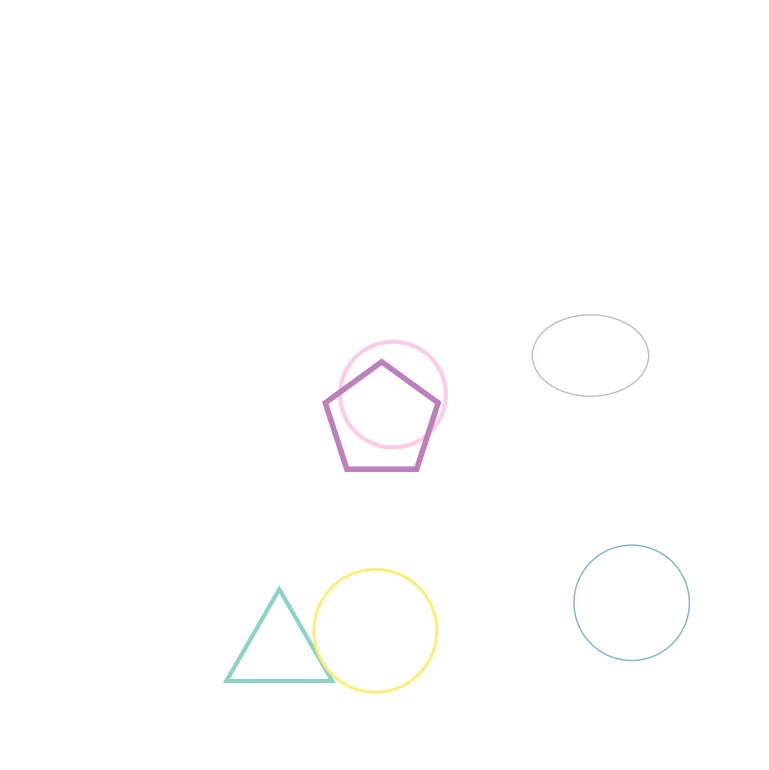[{"shape": "triangle", "thickness": 1.5, "radius": 0.4, "center": [0.363, 0.155]}, {"shape": "oval", "thickness": 0.5, "radius": 0.38, "center": [0.767, 0.538]}, {"shape": "circle", "thickness": 0.5, "radius": 0.37, "center": [0.82, 0.217]}, {"shape": "circle", "thickness": 1.5, "radius": 0.34, "center": [0.51, 0.488]}, {"shape": "pentagon", "thickness": 2, "radius": 0.39, "center": [0.496, 0.453]}, {"shape": "circle", "thickness": 1, "radius": 0.4, "center": [0.487, 0.181]}]